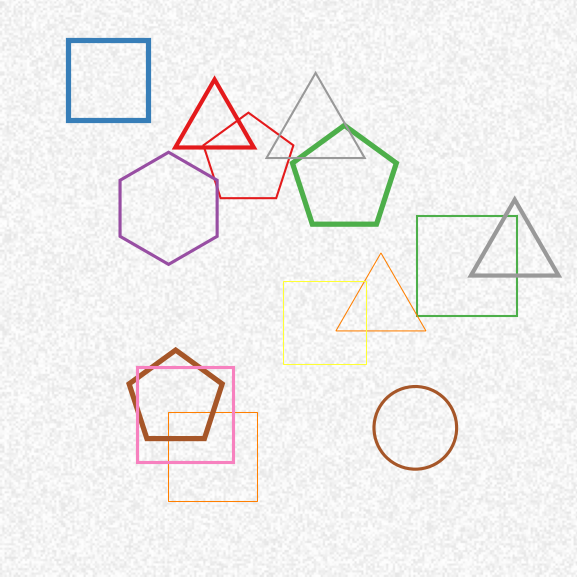[{"shape": "pentagon", "thickness": 1, "radius": 0.41, "center": [0.43, 0.722]}, {"shape": "triangle", "thickness": 2, "radius": 0.39, "center": [0.372, 0.783]}, {"shape": "square", "thickness": 2.5, "radius": 0.35, "center": [0.186, 0.86]}, {"shape": "pentagon", "thickness": 2.5, "radius": 0.47, "center": [0.596, 0.687]}, {"shape": "square", "thickness": 1, "radius": 0.43, "center": [0.809, 0.539]}, {"shape": "hexagon", "thickness": 1.5, "radius": 0.49, "center": [0.292, 0.638]}, {"shape": "square", "thickness": 0.5, "radius": 0.39, "center": [0.368, 0.208]}, {"shape": "triangle", "thickness": 0.5, "radius": 0.45, "center": [0.66, 0.471]}, {"shape": "square", "thickness": 0.5, "radius": 0.36, "center": [0.561, 0.44]}, {"shape": "circle", "thickness": 1.5, "radius": 0.36, "center": [0.719, 0.258]}, {"shape": "pentagon", "thickness": 2.5, "radius": 0.42, "center": [0.304, 0.308]}, {"shape": "square", "thickness": 1.5, "radius": 0.41, "center": [0.321, 0.281]}, {"shape": "triangle", "thickness": 2, "radius": 0.44, "center": [0.891, 0.566]}, {"shape": "triangle", "thickness": 1, "radius": 0.49, "center": [0.547, 0.775]}]